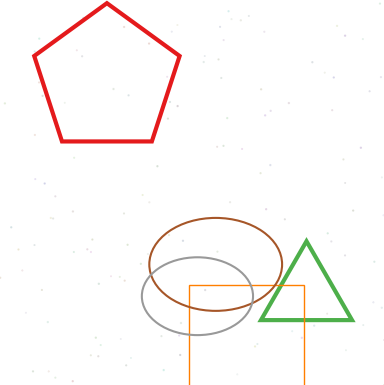[{"shape": "pentagon", "thickness": 3, "radius": 0.99, "center": [0.278, 0.793]}, {"shape": "triangle", "thickness": 3, "radius": 0.68, "center": [0.796, 0.237]}, {"shape": "square", "thickness": 1, "radius": 0.75, "center": [0.641, 0.112]}, {"shape": "oval", "thickness": 1.5, "radius": 0.86, "center": [0.56, 0.313]}, {"shape": "oval", "thickness": 1.5, "radius": 0.72, "center": [0.513, 0.231]}]